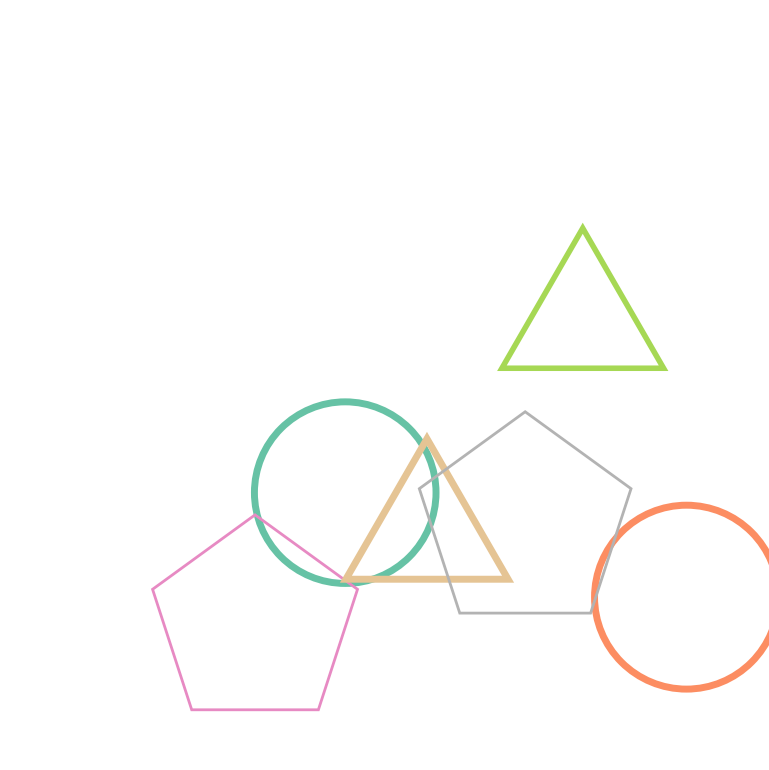[{"shape": "circle", "thickness": 2.5, "radius": 0.59, "center": [0.448, 0.36]}, {"shape": "circle", "thickness": 2.5, "radius": 0.6, "center": [0.892, 0.224]}, {"shape": "pentagon", "thickness": 1, "radius": 0.7, "center": [0.331, 0.191]}, {"shape": "triangle", "thickness": 2, "radius": 0.61, "center": [0.757, 0.582]}, {"shape": "triangle", "thickness": 2.5, "radius": 0.61, "center": [0.555, 0.309]}, {"shape": "pentagon", "thickness": 1, "radius": 0.72, "center": [0.682, 0.321]}]